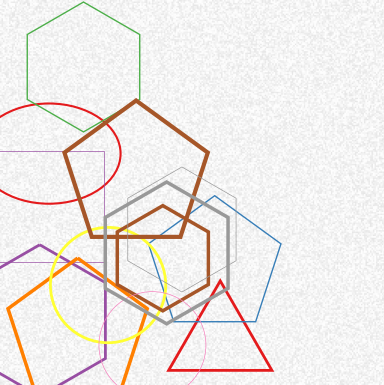[{"shape": "triangle", "thickness": 2, "radius": 0.77, "center": [0.572, 0.115]}, {"shape": "oval", "thickness": 1.5, "radius": 0.93, "center": [0.127, 0.601]}, {"shape": "pentagon", "thickness": 1, "radius": 0.9, "center": [0.558, 0.311]}, {"shape": "hexagon", "thickness": 1, "radius": 0.84, "center": [0.217, 0.826]}, {"shape": "hexagon", "thickness": 2, "radius": 0.98, "center": [0.103, 0.167]}, {"shape": "square", "thickness": 0.5, "radius": 0.72, "center": [0.126, 0.464]}, {"shape": "pentagon", "thickness": 2.5, "radius": 0.95, "center": [0.202, 0.139]}, {"shape": "circle", "thickness": 2, "radius": 0.75, "center": [0.281, 0.26]}, {"shape": "hexagon", "thickness": 2.5, "radius": 0.68, "center": [0.423, 0.329]}, {"shape": "pentagon", "thickness": 3, "radius": 0.98, "center": [0.354, 0.543]}, {"shape": "circle", "thickness": 0.5, "radius": 0.69, "center": [0.396, 0.104]}, {"shape": "hexagon", "thickness": 2.5, "radius": 0.92, "center": [0.433, 0.343]}, {"shape": "hexagon", "thickness": 0.5, "radius": 0.81, "center": [0.473, 0.404]}]